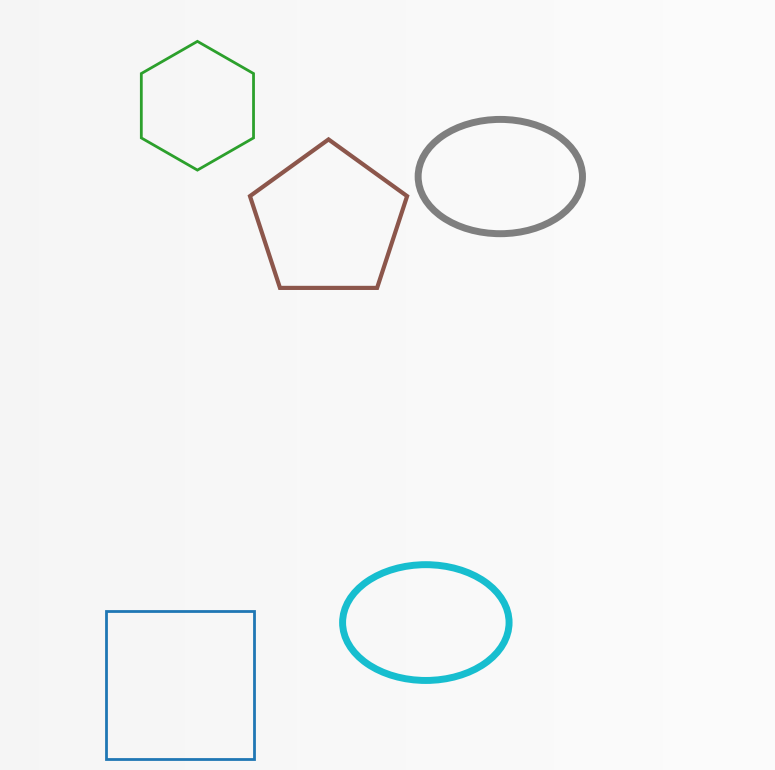[{"shape": "square", "thickness": 1, "radius": 0.48, "center": [0.232, 0.111]}, {"shape": "hexagon", "thickness": 1, "radius": 0.42, "center": [0.255, 0.863]}, {"shape": "pentagon", "thickness": 1.5, "radius": 0.53, "center": [0.424, 0.712]}, {"shape": "oval", "thickness": 2.5, "radius": 0.53, "center": [0.646, 0.771]}, {"shape": "oval", "thickness": 2.5, "radius": 0.54, "center": [0.549, 0.191]}]